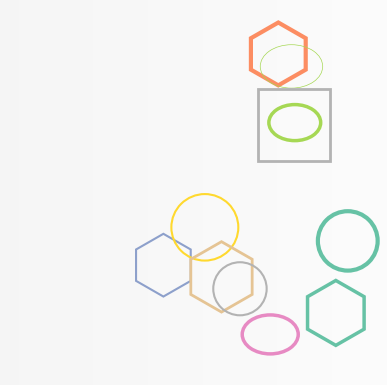[{"shape": "hexagon", "thickness": 2.5, "radius": 0.42, "center": [0.867, 0.187]}, {"shape": "circle", "thickness": 3, "radius": 0.39, "center": [0.897, 0.374]}, {"shape": "hexagon", "thickness": 3, "radius": 0.41, "center": [0.718, 0.86]}, {"shape": "hexagon", "thickness": 1.5, "radius": 0.41, "center": [0.422, 0.311]}, {"shape": "oval", "thickness": 2.5, "radius": 0.36, "center": [0.697, 0.131]}, {"shape": "oval", "thickness": 0.5, "radius": 0.4, "center": [0.752, 0.827]}, {"shape": "oval", "thickness": 2.5, "radius": 0.33, "center": [0.761, 0.682]}, {"shape": "circle", "thickness": 1.5, "radius": 0.43, "center": [0.529, 0.41]}, {"shape": "hexagon", "thickness": 2, "radius": 0.46, "center": [0.572, 0.281]}, {"shape": "circle", "thickness": 1.5, "radius": 0.34, "center": [0.619, 0.25]}, {"shape": "square", "thickness": 2, "radius": 0.47, "center": [0.759, 0.675]}]